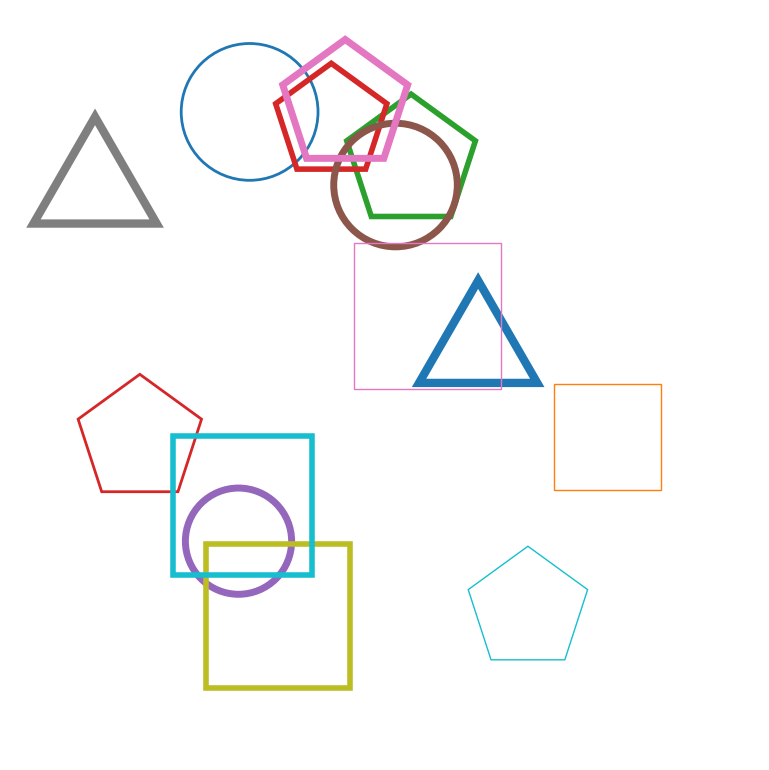[{"shape": "triangle", "thickness": 3, "radius": 0.44, "center": [0.621, 0.547]}, {"shape": "circle", "thickness": 1, "radius": 0.44, "center": [0.324, 0.855]}, {"shape": "square", "thickness": 0.5, "radius": 0.35, "center": [0.789, 0.433]}, {"shape": "pentagon", "thickness": 2, "radius": 0.44, "center": [0.534, 0.79]}, {"shape": "pentagon", "thickness": 1, "radius": 0.42, "center": [0.182, 0.43]}, {"shape": "pentagon", "thickness": 2, "radius": 0.38, "center": [0.43, 0.842]}, {"shape": "circle", "thickness": 2.5, "radius": 0.34, "center": [0.31, 0.297]}, {"shape": "circle", "thickness": 2.5, "radius": 0.4, "center": [0.514, 0.76]}, {"shape": "square", "thickness": 0.5, "radius": 0.48, "center": [0.555, 0.59]}, {"shape": "pentagon", "thickness": 2.5, "radius": 0.43, "center": [0.448, 0.863]}, {"shape": "triangle", "thickness": 3, "radius": 0.46, "center": [0.123, 0.756]}, {"shape": "square", "thickness": 2, "radius": 0.47, "center": [0.361, 0.2]}, {"shape": "pentagon", "thickness": 0.5, "radius": 0.41, "center": [0.686, 0.209]}, {"shape": "square", "thickness": 2, "radius": 0.45, "center": [0.315, 0.344]}]